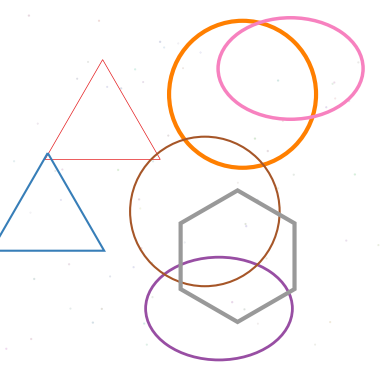[{"shape": "triangle", "thickness": 0.5, "radius": 0.86, "center": [0.267, 0.672]}, {"shape": "triangle", "thickness": 1.5, "radius": 0.85, "center": [0.124, 0.433]}, {"shape": "oval", "thickness": 2, "radius": 0.95, "center": [0.569, 0.199]}, {"shape": "circle", "thickness": 3, "radius": 0.95, "center": [0.63, 0.755]}, {"shape": "circle", "thickness": 1.5, "radius": 0.97, "center": [0.532, 0.451]}, {"shape": "oval", "thickness": 2.5, "radius": 0.94, "center": [0.755, 0.822]}, {"shape": "hexagon", "thickness": 3, "radius": 0.85, "center": [0.617, 0.335]}]